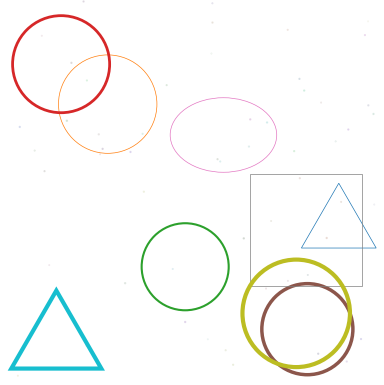[{"shape": "triangle", "thickness": 0.5, "radius": 0.56, "center": [0.88, 0.412]}, {"shape": "circle", "thickness": 0.5, "radius": 0.64, "center": [0.28, 0.73]}, {"shape": "circle", "thickness": 1.5, "radius": 0.57, "center": [0.481, 0.307]}, {"shape": "circle", "thickness": 2, "radius": 0.63, "center": [0.159, 0.833]}, {"shape": "circle", "thickness": 2.5, "radius": 0.59, "center": [0.798, 0.145]}, {"shape": "oval", "thickness": 0.5, "radius": 0.69, "center": [0.58, 0.649]}, {"shape": "square", "thickness": 0.5, "radius": 0.72, "center": [0.795, 0.402]}, {"shape": "circle", "thickness": 3, "radius": 0.7, "center": [0.769, 0.186]}, {"shape": "triangle", "thickness": 3, "radius": 0.68, "center": [0.146, 0.11]}]